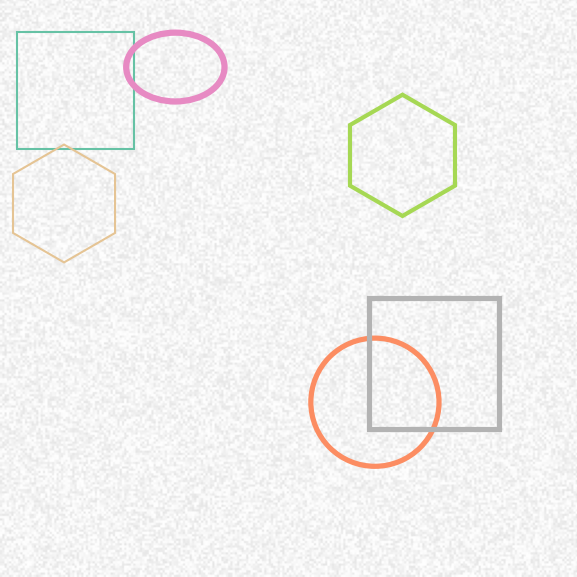[{"shape": "square", "thickness": 1, "radius": 0.51, "center": [0.13, 0.842]}, {"shape": "circle", "thickness": 2.5, "radius": 0.55, "center": [0.649, 0.303]}, {"shape": "oval", "thickness": 3, "radius": 0.43, "center": [0.304, 0.883]}, {"shape": "hexagon", "thickness": 2, "radius": 0.52, "center": [0.697, 0.73]}, {"shape": "hexagon", "thickness": 1, "radius": 0.51, "center": [0.111, 0.647]}, {"shape": "square", "thickness": 2.5, "radius": 0.57, "center": [0.752, 0.369]}]